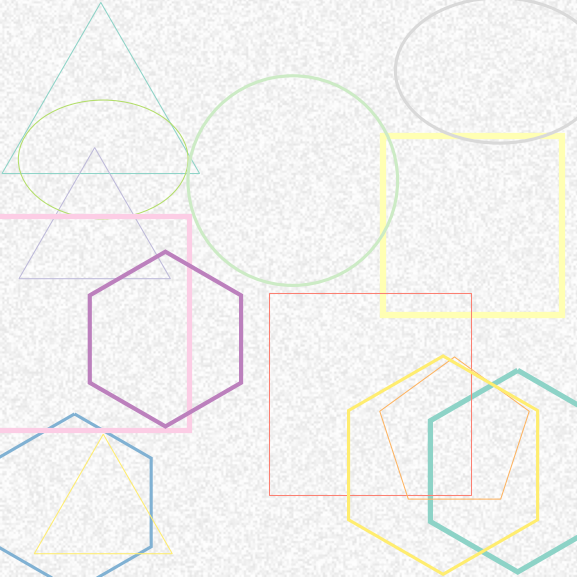[{"shape": "hexagon", "thickness": 2.5, "radius": 0.87, "center": [0.896, 0.183]}, {"shape": "triangle", "thickness": 0.5, "radius": 0.99, "center": [0.175, 0.797]}, {"shape": "square", "thickness": 3, "radius": 0.78, "center": [0.818, 0.608]}, {"shape": "triangle", "thickness": 0.5, "radius": 0.76, "center": [0.164, 0.592]}, {"shape": "square", "thickness": 0.5, "radius": 0.87, "center": [0.641, 0.316]}, {"shape": "hexagon", "thickness": 1.5, "radius": 0.77, "center": [0.129, 0.129]}, {"shape": "pentagon", "thickness": 0.5, "radius": 0.68, "center": [0.787, 0.245]}, {"shape": "oval", "thickness": 0.5, "radius": 0.73, "center": [0.179, 0.723]}, {"shape": "square", "thickness": 2.5, "radius": 0.93, "center": [0.141, 0.44]}, {"shape": "oval", "thickness": 1.5, "radius": 0.9, "center": [0.864, 0.877]}, {"shape": "hexagon", "thickness": 2, "radius": 0.76, "center": [0.286, 0.412]}, {"shape": "circle", "thickness": 1.5, "radius": 0.91, "center": [0.507, 0.686]}, {"shape": "hexagon", "thickness": 1.5, "radius": 0.95, "center": [0.767, 0.194]}, {"shape": "triangle", "thickness": 0.5, "radius": 0.69, "center": [0.179, 0.109]}]